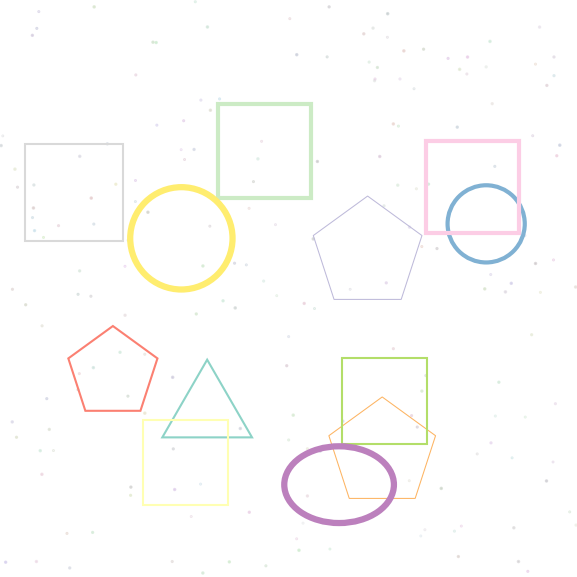[{"shape": "triangle", "thickness": 1, "radius": 0.45, "center": [0.359, 0.287]}, {"shape": "square", "thickness": 1, "radius": 0.37, "center": [0.321, 0.198]}, {"shape": "pentagon", "thickness": 0.5, "radius": 0.49, "center": [0.637, 0.561]}, {"shape": "pentagon", "thickness": 1, "radius": 0.41, "center": [0.195, 0.353]}, {"shape": "circle", "thickness": 2, "radius": 0.33, "center": [0.842, 0.611]}, {"shape": "pentagon", "thickness": 0.5, "radius": 0.49, "center": [0.662, 0.215]}, {"shape": "square", "thickness": 1, "radius": 0.37, "center": [0.665, 0.305]}, {"shape": "square", "thickness": 2, "radius": 0.4, "center": [0.818, 0.675]}, {"shape": "square", "thickness": 1, "radius": 0.42, "center": [0.128, 0.666]}, {"shape": "oval", "thickness": 3, "radius": 0.47, "center": [0.587, 0.16]}, {"shape": "square", "thickness": 2, "radius": 0.41, "center": [0.458, 0.737]}, {"shape": "circle", "thickness": 3, "radius": 0.44, "center": [0.314, 0.586]}]